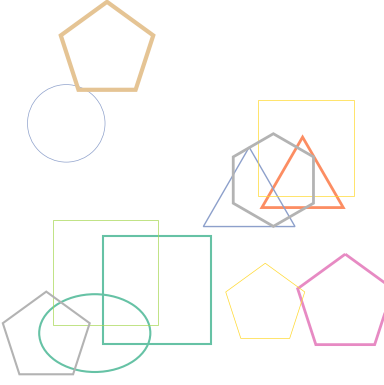[{"shape": "oval", "thickness": 1.5, "radius": 0.72, "center": [0.246, 0.135]}, {"shape": "square", "thickness": 1.5, "radius": 0.7, "center": [0.408, 0.246]}, {"shape": "triangle", "thickness": 2, "radius": 0.61, "center": [0.786, 0.522]}, {"shape": "circle", "thickness": 0.5, "radius": 0.5, "center": [0.172, 0.68]}, {"shape": "triangle", "thickness": 1, "radius": 0.69, "center": [0.647, 0.48]}, {"shape": "pentagon", "thickness": 2, "radius": 0.65, "center": [0.897, 0.21]}, {"shape": "square", "thickness": 0.5, "radius": 0.68, "center": [0.274, 0.293]}, {"shape": "pentagon", "thickness": 0.5, "radius": 0.54, "center": [0.689, 0.208]}, {"shape": "square", "thickness": 0.5, "radius": 0.62, "center": [0.795, 0.615]}, {"shape": "pentagon", "thickness": 3, "radius": 0.63, "center": [0.278, 0.869]}, {"shape": "hexagon", "thickness": 2, "radius": 0.6, "center": [0.71, 0.532]}, {"shape": "pentagon", "thickness": 1.5, "radius": 0.59, "center": [0.12, 0.124]}]